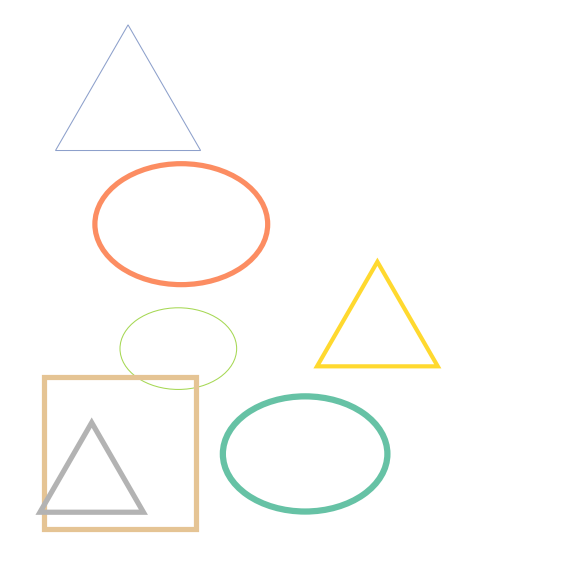[{"shape": "oval", "thickness": 3, "radius": 0.71, "center": [0.528, 0.213]}, {"shape": "oval", "thickness": 2.5, "radius": 0.75, "center": [0.314, 0.611]}, {"shape": "triangle", "thickness": 0.5, "radius": 0.73, "center": [0.222, 0.811]}, {"shape": "oval", "thickness": 0.5, "radius": 0.5, "center": [0.309, 0.395]}, {"shape": "triangle", "thickness": 2, "radius": 0.6, "center": [0.653, 0.425]}, {"shape": "square", "thickness": 2.5, "radius": 0.66, "center": [0.208, 0.214]}, {"shape": "triangle", "thickness": 2.5, "radius": 0.52, "center": [0.159, 0.164]}]